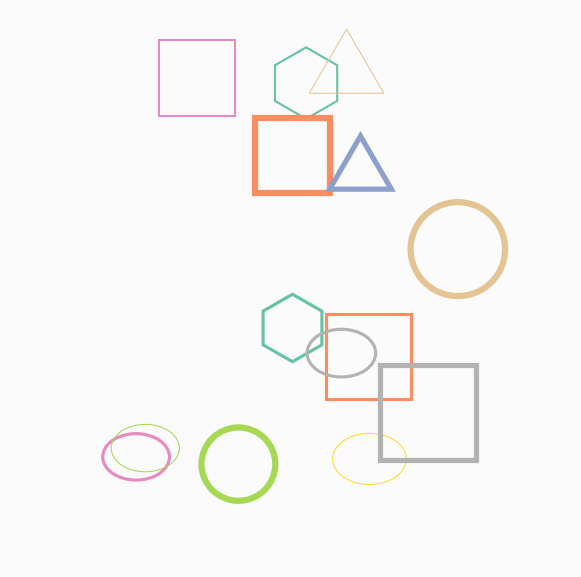[{"shape": "hexagon", "thickness": 1, "radius": 0.31, "center": [0.527, 0.855]}, {"shape": "hexagon", "thickness": 1.5, "radius": 0.29, "center": [0.503, 0.431]}, {"shape": "square", "thickness": 3, "radius": 0.32, "center": [0.503, 0.73]}, {"shape": "square", "thickness": 1.5, "radius": 0.37, "center": [0.634, 0.382]}, {"shape": "triangle", "thickness": 2.5, "radius": 0.31, "center": [0.62, 0.702]}, {"shape": "square", "thickness": 1, "radius": 0.33, "center": [0.339, 0.864]}, {"shape": "oval", "thickness": 1.5, "radius": 0.29, "center": [0.234, 0.208]}, {"shape": "oval", "thickness": 0.5, "radius": 0.29, "center": [0.25, 0.223]}, {"shape": "circle", "thickness": 3, "radius": 0.32, "center": [0.41, 0.195]}, {"shape": "oval", "thickness": 0.5, "radius": 0.32, "center": [0.636, 0.204]}, {"shape": "circle", "thickness": 3, "radius": 0.41, "center": [0.788, 0.568]}, {"shape": "triangle", "thickness": 0.5, "radius": 0.37, "center": [0.596, 0.875]}, {"shape": "square", "thickness": 2.5, "radius": 0.41, "center": [0.736, 0.285]}, {"shape": "oval", "thickness": 1.5, "radius": 0.3, "center": [0.587, 0.388]}]